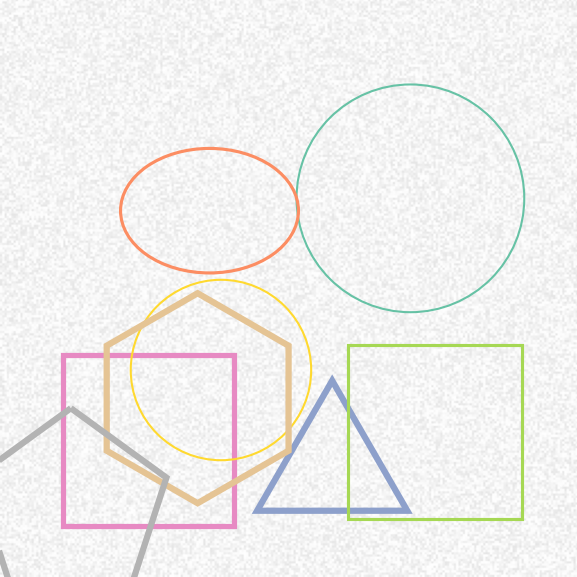[{"shape": "circle", "thickness": 1, "radius": 0.99, "center": [0.711, 0.656]}, {"shape": "oval", "thickness": 1.5, "radius": 0.77, "center": [0.363, 0.634]}, {"shape": "triangle", "thickness": 3, "radius": 0.75, "center": [0.575, 0.19]}, {"shape": "square", "thickness": 2.5, "radius": 0.74, "center": [0.256, 0.236]}, {"shape": "square", "thickness": 1.5, "radius": 0.75, "center": [0.753, 0.251]}, {"shape": "circle", "thickness": 1, "radius": 0.78, "center": [0.383, 0.358]}, {"shape": "hexagon", "thickness": 3, "radius": 0.91, "center": [0.342, 0.31]}, {"shape": "pentagon", "thickness": 3, "radius": 0.87, "center": [0.123, 0.118]}]